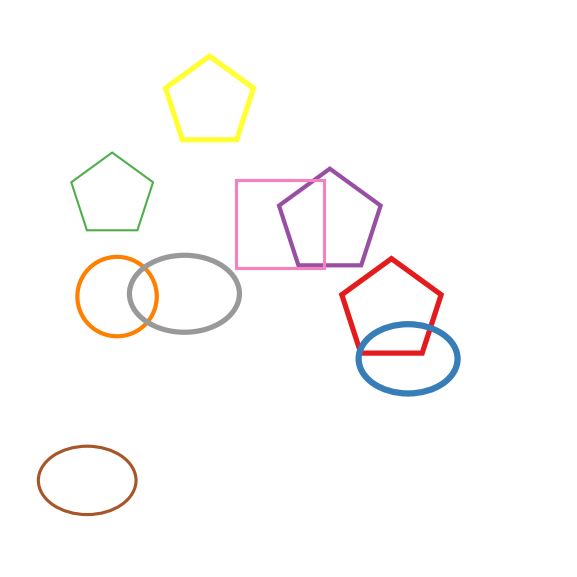[{"shape": "pentagon", "thickness": 2.5, "radius": 0.45, "center": [0.678, 0.461]}, {"shape": "oval", "thickness": 3, "radius": 0.43, "center": [0.707, 0.378]}, {"shape": "pentagon", "thickness": 1, "radius": 0.37, "center": [0.194, 0.661]}, {"shape": "pentagon", "thickness": 2, "radius": 0.46, "center": [0.571, 0.615]}, {"shape": "circle", "thickness": 2, "radius": 0.34, "center": [0.203, 0.486]}, {"shape": "pentagon", "thickness": 2.5, "radius": 0.4, "center": [0.363, 0.822]}, {"shape": "oval", "thickness": 1.5, "radius": 0.42, "center": [0.151, 0.167]}, {"shape": "square", "thickness": 1.5, "radius": 0.38, "center": [0.484, 0.612]}, {"shape": "oval", "thickness": 2.5, "radius": 0.48, "center": [0.319, 0.49]}]